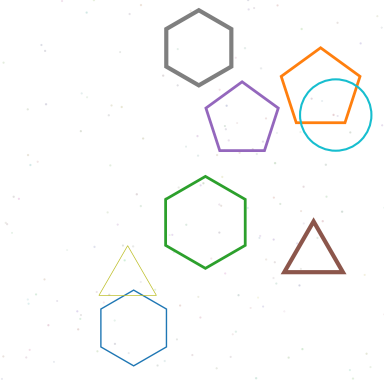[{"shape": "hexagon", "thickness": 1, "radius": 0.49, "center": [0.347, 0.148]}, {"shape": "pentagon", "thickness": 2, "radius": 0.54, "center": [0.833, 0.768]}, {"shape": "hexagon", "thickness": 2, "radius": 0.6, "center": [0.534, 0.422]}, {"shape": "pentagon", "thickness": 2, "radius": 0.49, "center": [0.629, 0.689]}, {"shape": "triangle", "thickness": 3, "radius": 0.44, "center": [0.815, 0.337]}, {"shape": "hexagon", "thickness": 3, "radius": 0.49, "center": [0.516, 0.876]}, {"shape": "triangle", "thickness": 0.5, "radius": 0.43, "center": [0.332, 0.276]}, {"shape": "circle", "thickness": 1.5, "radius": 0.46, "center": [0.872, 0.701]}]